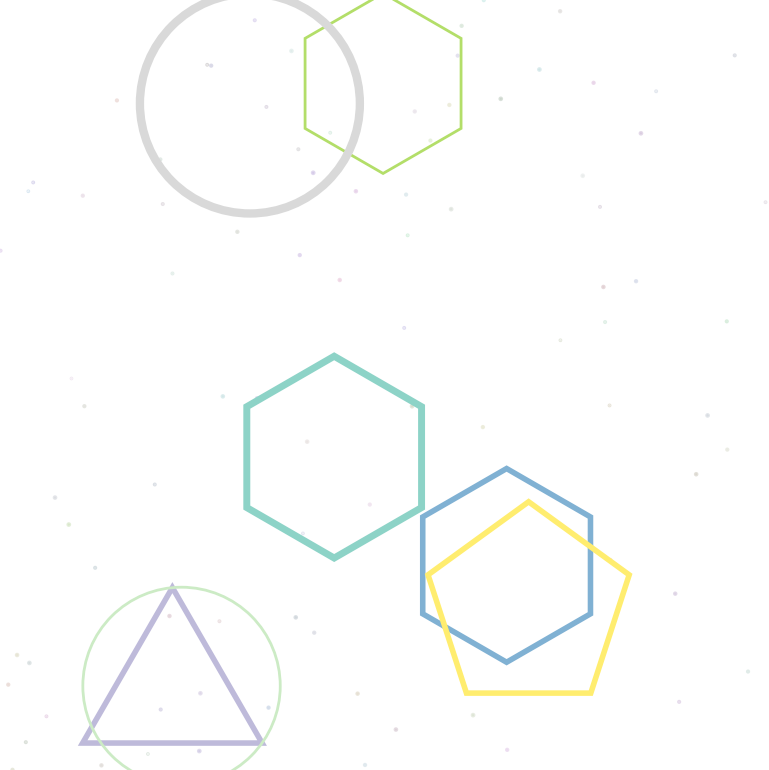[{"shape": "hexagon", "thickness": 2.5, "radius": 0.66, "center": [0.434, 0.406]}, {"shape": "triangle", "thickness": 2, "radius": 0.67, "center": [0.224, 0.102]}, {"shape": "hexagon", "thickness": 2, "radius": 0.63, "center": [0.658, 0.266]}, {"shape": "hexagon", "thickness": 1, "radius": 0.58, "center": [0.497, 0.892]}, {"shape": "circle", "thickness": 3, "radius": 0.71, "center": [0.325, 0.866]}, {"shape": "circle", "thickness": 1, "radius": 0.64, "center": [0.236, 0.109]}, {"shape": "pentagon", "thickness": 2, "radius": 0.69, "center": [0.687, 0.211]}]